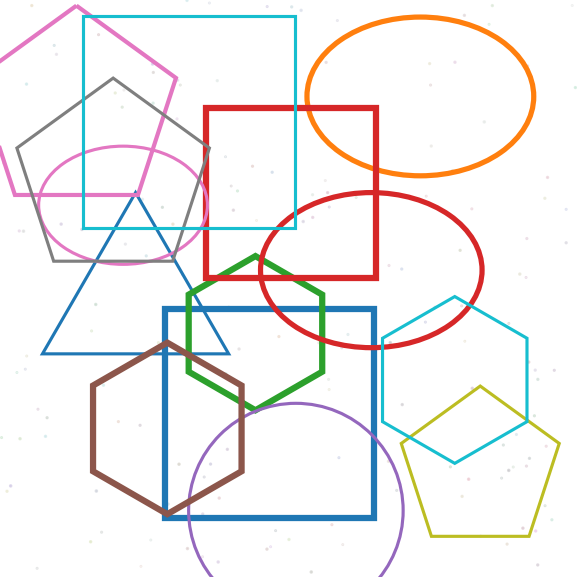[{"shape": "square", "thickness": 3, "radius": 0.91, "center": [0.466, 0.283]}, {"shape": "triangle", "thickness": 1.5, "radius": 0.93, "center": [0.235, 0.479]}, {"shape": "oval", "thickness": 2.5, "radius": 0.98, "center": [0.728, 0.832]}, {"shape": "hexagon", "thickness": 3, "radius": 0.67, "center": [0.442, 0.422]}, {"shape": "square", "thickness": 3, "radius": 0.74, "center": [0.504, 0.665]}, {"shape": "oval", "thickness": 2.5, "radius": 0.96, "center": [0.643, 0.531]}, {"shape": "circle", "thickness": 1.5, "radius": 0.93, "center": [0.512, 0.115]}, {"shape": "hexagon", "thickness": 3, "radius": 0.74, "center": [0.29, 0.257]}, {"shape": "pentagon", "thickness": 2, "radius": 0.91, "center": [0.132, 0.808]}, {"shape": "oval", "thickness": 1.5, "radius": 0.73, "center": [0.213, 0.644]}, {"shape": "pentagon", "thickness": 1.5, "radius": 0.88, "center": [0.196, 0.689]}, {"shape": "pentagon", "thickness": 1.5, "radius": 0.72, "center": [0.832, 0.187]}, {"shape": "square", "thickness": 1.5, "radius": 0.92, "center": [0.328, 0.788]}, {"shape": "hexagon", "thickness": 1.5, "radius": 0.72, "center": [0.787, 0.341]}]